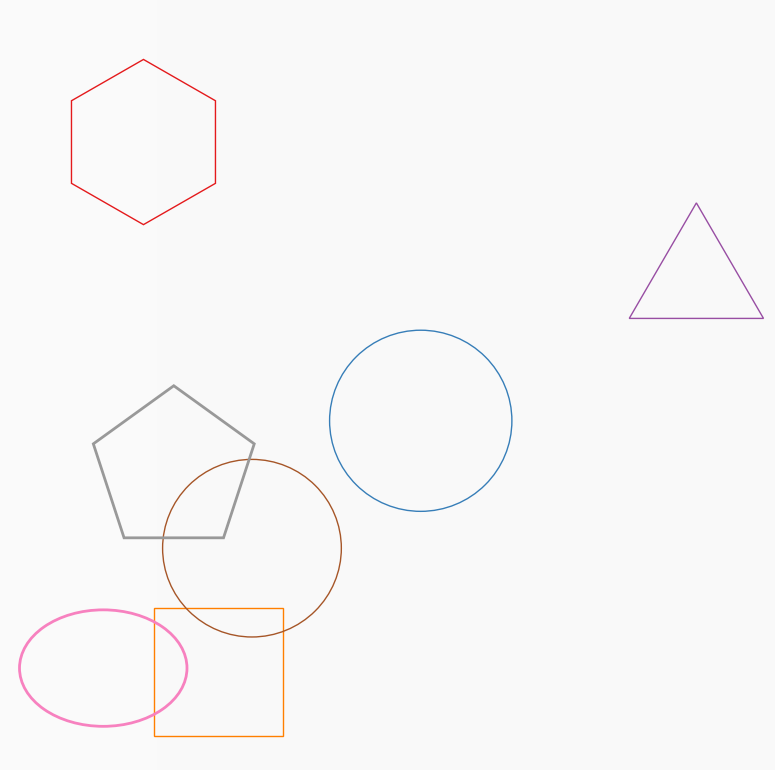[{"shape": "hexagon", "thickness": 0.5, "radius": 0.54, "center": [0.185, 0.816]}, {"shape": "circle", "thickness": 0.5, "radius": 0.59, "center": [0.543, 0.454]}, {"shape": "triangle", "thickness": 0.5, "radius": 0.5, "center": [0.899, 0.636]}, {"shape": "square", "thickness": 0.5, "radius": 0.42, "center": [0.282, 0.127]}, {"shape": "circle", "thickness": 0.5, "radius": 0.58, "center": [0.325, 0.288]}, {"shape": "oval", "thickness": 1, "radius": 0.54, "center": [0.133, 0.132]}, {"shape": "pentagon", "thickness": 1, "radius": 0.55, "center": [0.224, 0.39]}]